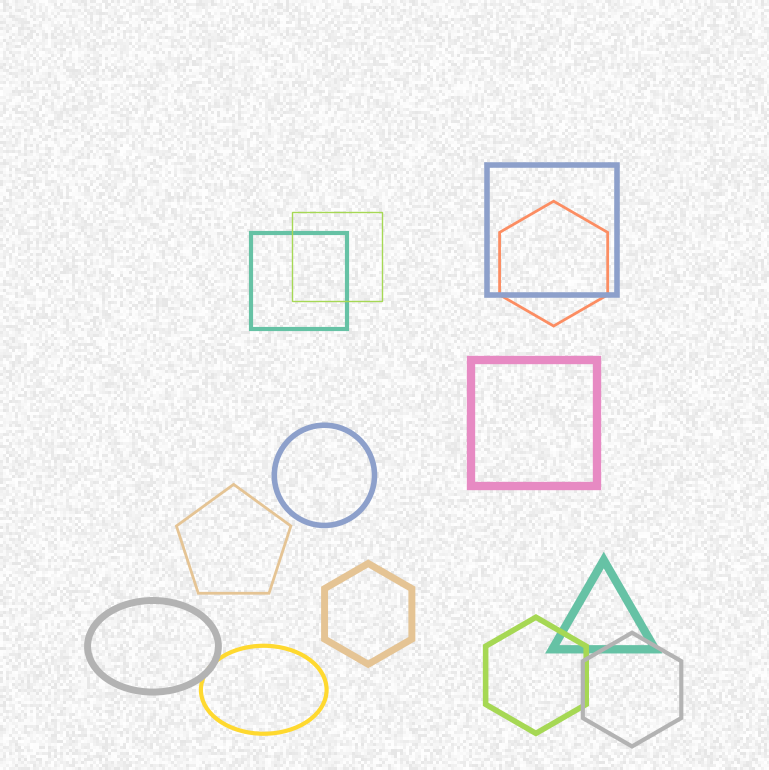[{"shape": "triangle", "thickness": 3, "radius": 0.39, "center": [0.784, 0.195]}, {"shape": "square", "thickness": 1.5, "radius": 0.31, "center": [0.389, 0.635]}, {"shape": "hexagon", "thickness": 1, "radius": 0.41, "center": [0.719, 0.658]}, {"shape": "square", "thickness": 2, "radius": 0.42, "center": [0.717, 0.701]}, {"shape": "circle", "thickness": 2, "radius": 0.33, "center": [0.421, 0.383]}, {"shape": "square", "thickness": 3, "radius": 0.41, "center": [0.694, 0.451]}, {"shape": "hexagon", "thickness": 2, "radius": 0.38, "center": [0.696, 0.123]}, {"shape": "square", "thickness": 0.5, "radius": 0.29, "center": [0.437, 0.667]}, {"shape": "oval", "thickness": 1.5, "radius": 0.41, "center": [0.343, 0.104]}, {"shape": "pentagon", "thickness": 1, "radius": 0.39, "center": [0.303, 0.293]}, {"shape": "hexagon", "thickness": 2.5, "radius": 0.33, "center": [0.478, 0.203]}, {"shape": "oval", "thickness": 2.5, "radius": 0.42, "center": [0.199, 0.161]}, {"shape": "hexagon", "thickness": 1.5, "radius": 0.37, "center": [0.821, 0.104]}]